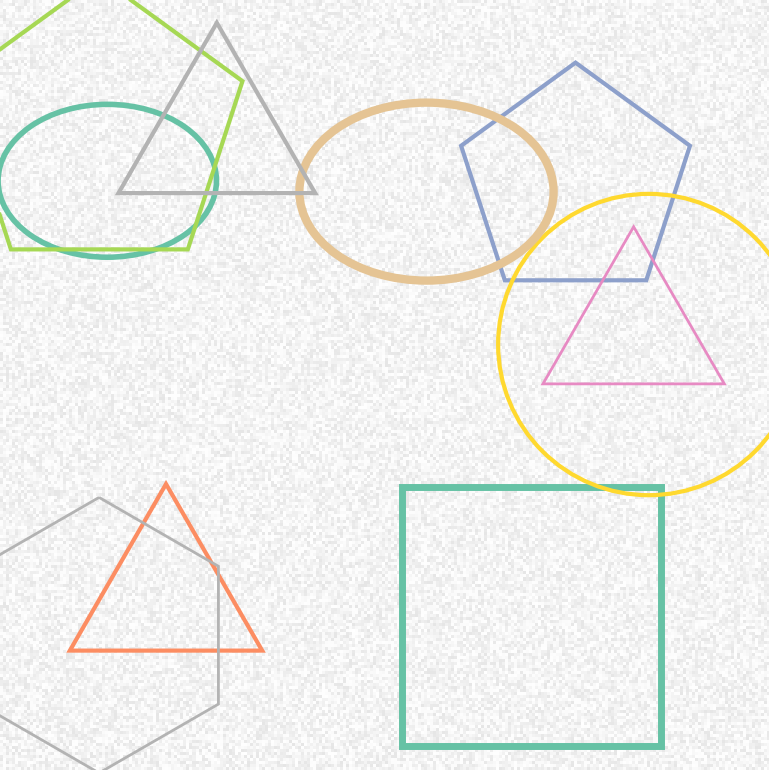[{"shape": "square", "thickness": 2.5, "radius": 0.84, "center": [0.69, 0.199]}, {"shape": "oval", "thickness": 2, "radius": 0.71, "center": [0.139, 0.765]}, {"shape": "triangle", "thickness": 1.5, "radius": 0.72, "center": [0.216, 0.227]}, {"shape": "pentagon", "thickness": 1.5, "radius": 0.78, "center": [0.747, 0.762]}, {"shape": "triangle", "thickness": 1, "radius": 0.68, "center": [0.823, 0.569]}, {"shape": "pentagon", "thickness": 1.5, "radius": 0.98, "center": [0.129, 0.834]}, {"shape": "circle", "thickness": 1.5, "radius": 0.98, "center": [0.843, 0.553]}, {"shape": "oval", "thickness": 3, "radius": 0.83, "center": [0.554, 0.751]}, {"shape": "hexagon", "thickness": 1, "radius": 0.89, "center": [0.129, 0.175]}, {"shape": "triangle", "thickness": 1.5, "radius": 0.74, "center": [0.282, 0.823]}]